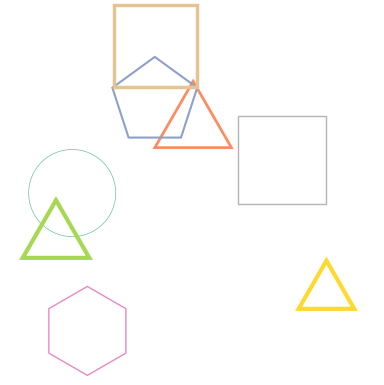[{"shape": "circle", "thickness": 0.5, "radius": 0.57, "center": [0.188, 0.499]}, {"shape": "triangle", "thickness": 2, "radius": 0.57, "center": [0.502, 0.674]}, {"shape": "pentagon", "thickness": 1.5, "radius": 0.58, "center": [0.402, 0.736]}, {"shape": "hexagon", "thickness": 1, "radius": 0.58, "center": [0.227, 0.141]}, {"shape": "triangle", "thickness": 3, "radius": 0.5, "center": [0.145, 0.38]}, {"shape": "triangle", "thickness": 3, "radius": 0.42, "center": [0.848, 0.24]}, {"shape": "square", "thickness": 2.5, "radius": 0.54, "center": [0.404, 0.88]}, {"shape": "square", "thickness": 1, "radius": 0.57, "center": [0.731, 0.584]}]